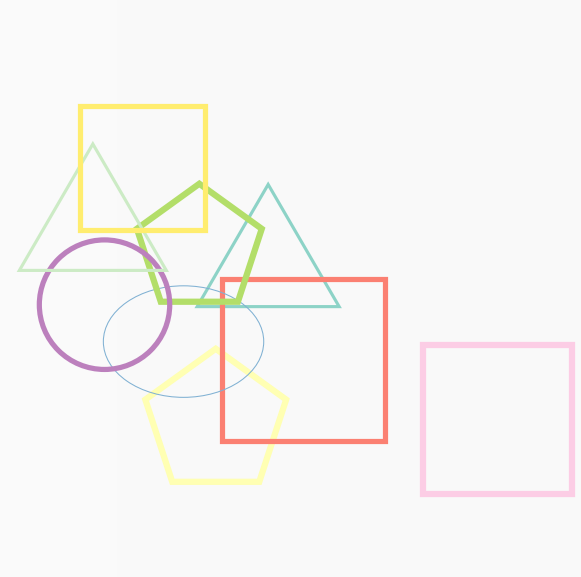[{"shape": "triangle", "thickness": 1.5, "radius": 0.71, "center": [0.461, 0.539]}, {"shape": "pentagon", "thickness": 3, "radius": 0.64, "center": [0.371, 0.268]}, {"shape": "square", "thickness": 2.5, "radius": 0.7, "center": [0.522, 0.375]}, {"shape": "oval", "thickness": 0.5, "radius": 0.69, "center": [0.316, 0.408]}, {"shape": "pentagon", "thickness": 3, "radius": 0.56, "center": [0.343, 0.568]}, {"shape": "square", "thickness": 3, "radius": 0.64, "center": [0.856, 0.272]}, {"shape": "circle", "thickness": 2.5, "radius": 0.56, "center": [0.18, 0.472]}, {"shape": "triangle", "thickness": 1.5, "radius": 0.73, "center": [0.16, 0.604]}, {"shape": "square", "thickness": 2.5, "radius": 0.54, "center": [0.245, 0.708]}]